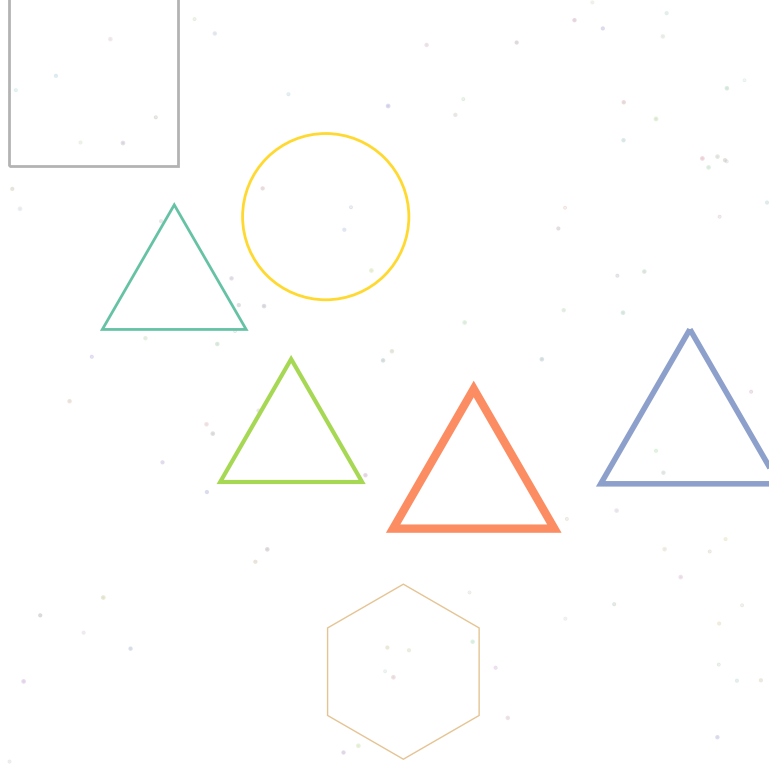[{"shape": "triangle", "thickness": 1, "radius": 0.54, "center": [0.226, 0.626]}, {"shape": "triangle", "thickness": 3, "radius": 0.6, "center": [0.615, 0.374]}, {"shape": "triangle", "thickness": 2, "radius": 0.67, "center": [0.896, 0.439]}, {"shape": "triangle", "thickness": 1.5, "radius": 0.53, "center": [0.378, 0.427]}, {"shape": "circle", "thickness": 1, "radius": 0.54, "center": [0.423, 0.719]}, {"shape": "hexagon", "thickness": 0.5, "radius": 0.57, "center": [0.524, 0.128]}, {"shape": "square", "thickness": 1, "radius": 0.55, "center": [0.121, 0.895]}]